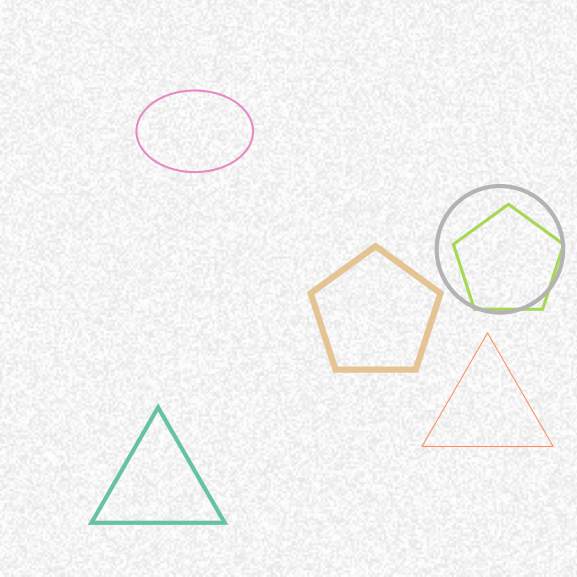[{"shape": "triangle", "thickness": 2, "radius": 0.67, "center": [0.274, 0.16]}, {"shape": "triangle", "thickness": 0.5, "radius": 0.66, "center": [0.844, 0.292]}, {"shape": "oval", "thickness": 1, "radius": 0.5, "center": [0.337, 0.772]}, {"shape": "pentagon", "thickness": 1.5, "radius": 0.5, "center": [0.881, 0.545]}, {"shape": "pentagon", "thickness": 3, "radius": 0.59, "center": [0.65, 0.455]}, {"shape": "circle", "thickness": 2, "radius": 0.55, "center": [0.866, 0.567]}]